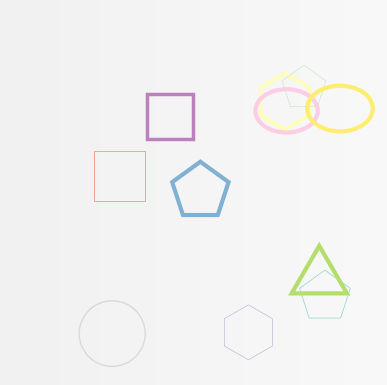[{"shape": "pentagon", "thickness": 0.5, "radius": 0.34, "center": [0.839, 0.23]}, {"shape": "hexagon", "thickness": 2.5, "radius": 0.36, "center": [0.735, 0.736]}, {"shape": "hexagon", "thickness": 0.5, "radius": 0.36, "center": [0.641, 0.137]}, {"shape": "square", "thickness": 0.5, "radius": 0.33, "center": [0.309, 0.542]}, {"shape": "pentagon", "thickness": 3, "radius": 0.38, "center": [0.517, 0.503]}, {"shape": "triangle", "thickness": 3, "radius": 0.41, "center": [0.824, 0.279]}, {"shape": "oval", "thickness": 3, "radius": 0.4, "center": [0.74, 0.712]}, {"shape": "circle", "thickness": 1, "radius": 0.43, "center": [0.29, 0.134]}, {"shape": "square", "thickness": 2.5, "radius": 0.29, "center": [0.439, 0.697]}, {"shape": "pentagon", "thickness": 0.5, "radius": 0.3, "center": [0.784, 0.771]}, {"shape": "oval", "thickness": 3, "radius": 0.42, "center": [0.877, 0.718]}]